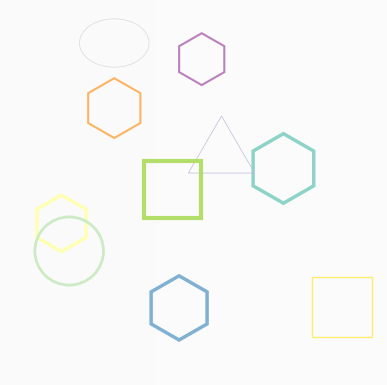[{"shape": "hexagon", "thickness": 2.5, "radius": 0.45, "center": [0.731, 0.563]}, {"shape": "hexagon", "thickness": 2.5, "radius": 0.37, "center": [0.159, 0.42]}, {"shape": "triangle", "thickness": 0.5, "radius": 0.49, "center": [0.572, 0.6]}, {"shape": "hexagon", "thickness": 2.5, "radius": 0.42, "center": [0.462, 0.2]}, {"shape": "hexagon", "thickness": 1.5, "radius": 0.39, "center": [0.295, 0.719]}, {"shape": "square", "thickness": 3, "radius": 0.37, "center": [0.444, 0.508]}, {"shape": "oval", "thickness": 0.5, "radius": 0.45, "center": [0.295, 0.888]}, {"shape": "hexagon", "thickness": 1.5, "radius": 0.34, "center": [0.521, 0.846]}, {"shape": "circle", "thickness": 2, "radius": 0.44, "center": [0.178, 0.348]}, {"shape": "square", "thickness": 1, "radius": 0.38, "center": [0.882, 0.203]}]